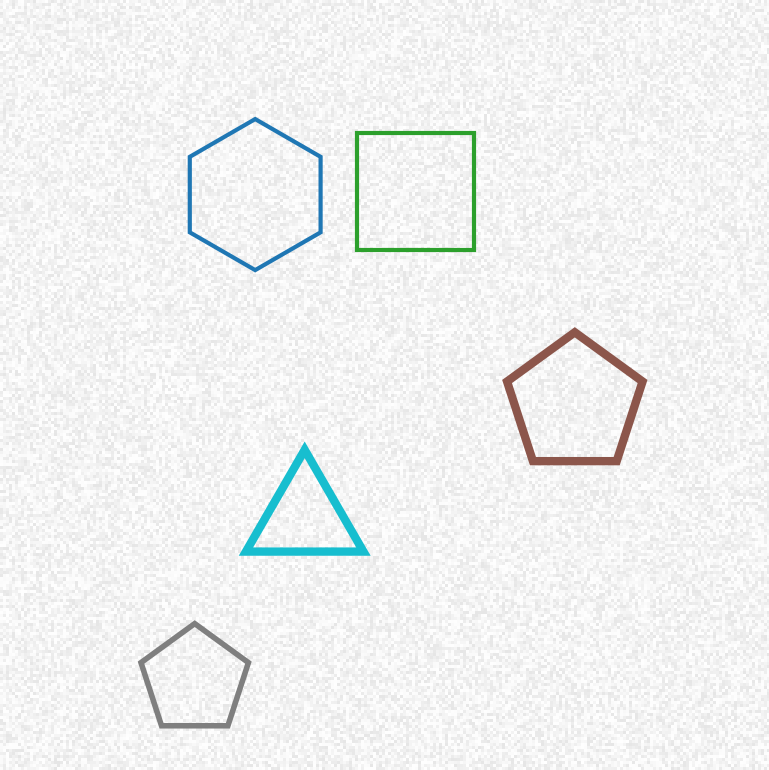[{"shape": "hexagon", "thickness": 1.5, "radius": 0.49, "center": [0.331, 0.747]}, {"shape": "square", "thickness": 1.5, "radius": 0.38, "center": [0.539, 0.751]}, {"shape": "pentagon", "thickness": 3, "radius": 0.46, "center": [0.747, 0.476]}, {"shape": "pentagon", "thickness": 2, "radius": 0.37, "center": [0.253, 0.117]}, {"shape": "triangle", "thickness": 3, "radius": 0.44, "center": [0.396, 0.328]}]